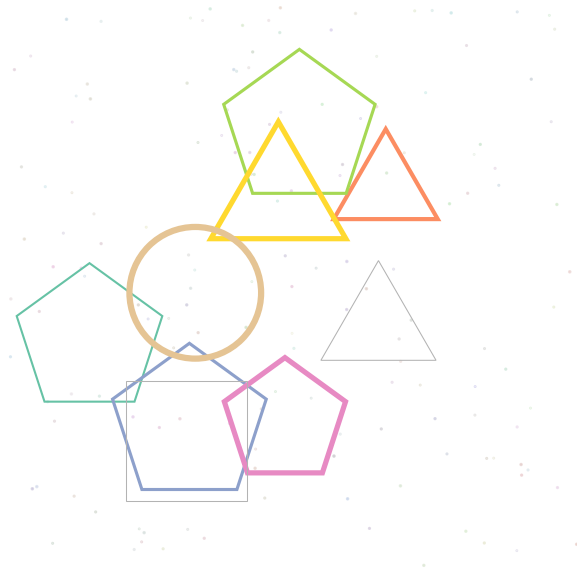[{"shape": "pentagon", "thickness": 1, "radius": 0.66, "center": [0.155, 0.411]}, {"shape": "triangle", "thickness": 2, "radius": 0.52, "center": [0.668, 0.672]}, {"shape": "pentagon", "thickness": 1.5, "radius": 0.7, "center": [0.328, 0.265]}, {"shape": "pentagon", "thickness": 2.5, "radius": 0.55, "center": [0.493, 0.27]}, {"shape": "pentagon", "thickness": 1.5, "radius": 0.69, "center": [0.518, 0.776]}, {"shape": "triangle", "thickness": 2.5, "radius": 0.67, "center": [0.482, 0.653]}, {"shape": "circle", "thickness": 3, "radius": 0.57, "center": [0.338, 0.492]}, {"shape": "square", "thickness": 0.5, "radius": 0.52, "center": [0.324, 0.235]}, {"shape": "triangle", "thickness": 0.5, "radius": 0.58, "center": [0.655, 0.433]}]